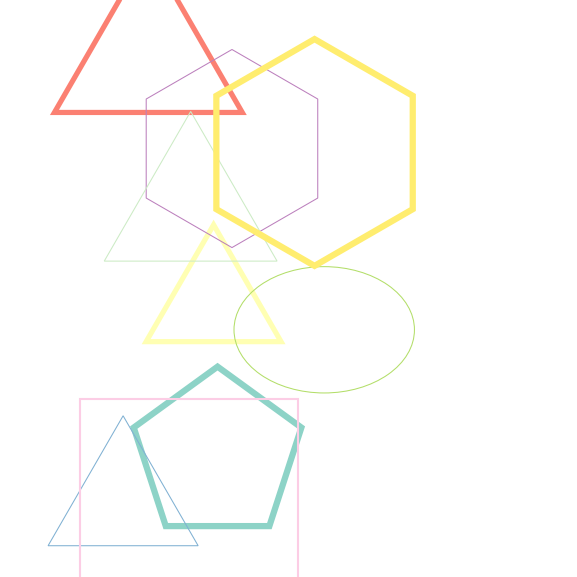[{"shape": "pentagon", "thickness": 3, "radius": 0.76, "center": [0.377, 0.212]}, {"shape": "triangle", "thickness": 2.5, "radius": 0.67, "center": [0.37, 0.475]}, {"shape": "triangle", "thickness": 2.5, "radius": 0.94, "center": [0.257, 0.898]}, {"shape": "triangle", "thickness": 0.5, "radius": 0.75, "center": [0.213, 0.129]}, {"shape": "oval", "thickness": 0.5, "radius": 0.78, "center": [0.561, 0.428]}, {"shape": "square", "thickness": 1, "radius": 0.94, "center": [0.328, 0.12]}, {"shape": "hexagon", "thickness": 0.5, "radius": 0.86, "center": [0.402, 0.742]}, {"shape": "triangle", "thickness": 0.5, "radius": 0.86, "center": [0.33, 0.633]}, {"shape": "hexagon", "thickness": 3, "radius": 0.98, "center": [0.545, 0.735]}]